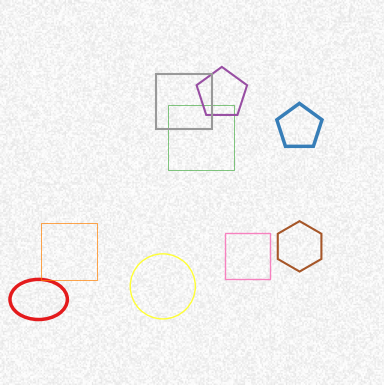[{"shape": "oval", "thickness": 2.5, "radius": 0.37, "center": [0.1, 0.222]}, {"shape": "pentagon", "thickness": 2.5, "radius": 0.31, "center": [0.778, 0.67]}, {"shape": "square", "thickness": 0.5, "radius": 0.43, "center": [0.523, 0.643]}, {"shape": "pentagon", "thickness": 1.5, "radius": 0.34, "center": [0.576, 0.757]}, {"shape": "square", "thickness": 0.5, "radius": 0.37, "center": [0.179, 0.347]}, {"shape": "circle", "thickness": 1, "radius": 0.42, "center": [0.423, 0.256]}, {"shape": "hexagon", "thickness": 1.5, "radius": 0.33, "center": [0.778, 0.36]}, {"shape": "square", "thickness": 1, "radius": 0.29, "center": [0.643, 0.335]}, {"shape": "square", "thickness": 1.5, "radius": 0.36, "center": [0.479, 0.736]}]